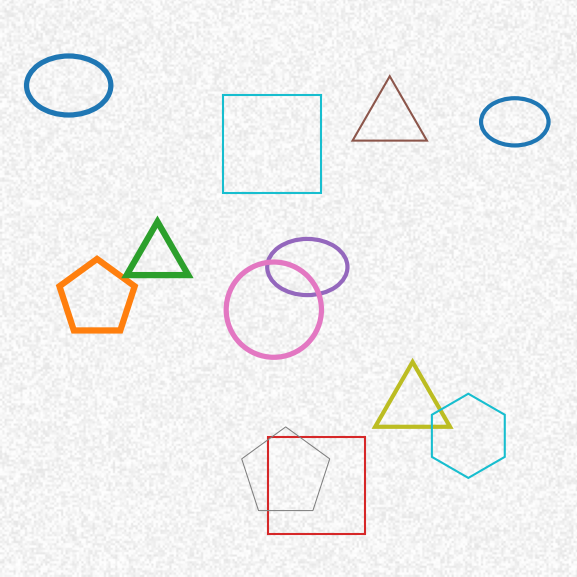[{"shape": "oval", "thickness": 2.5, "radius": 0.36, "center": [0.119, 0.851]}, {"shape": "oval", "thickness": 2, "radius": 0.29, "center": [0.891, 0.788]}, {"shape": "pentagon", "thickness": 3, "radius": 0.34, "center": [0.168, 0.482]}, {"shape": "triangle", "thickness": 3, "radius": 0.31, "center": [0.273, 0.554]}, {"shape": "square", "thickness": 1, "radius": 0.42, "center": [0.548, 0.158]}, {"shape": "oval", "thickness": 2, "radius": 0.35, "center": [0.532, 0.537]}, {"shape": "triangle", "thickness": 1, "radius": 0.37, "center": [0.675, 0.793]}, {"shape": "circle", "thickness": 2.5, "radius": 0.41, "center": [0.474, 0.463]}, {"shape": "pentagon", "thickness": 0.5, "radius": 0.4, "center": [0.495, 0.18]}, {"shape": "triangle", "thickness": 2, "radius": 0.37, "center": [0.714, 0.298]}, {"shape": "hexagon", "thickness": 1, "radius": 0.36, "center": [0.811, 0.244]}, {"shape": "square", "thickness": 1, "radius": 0.43, "center": [0.471, 0.749]}]